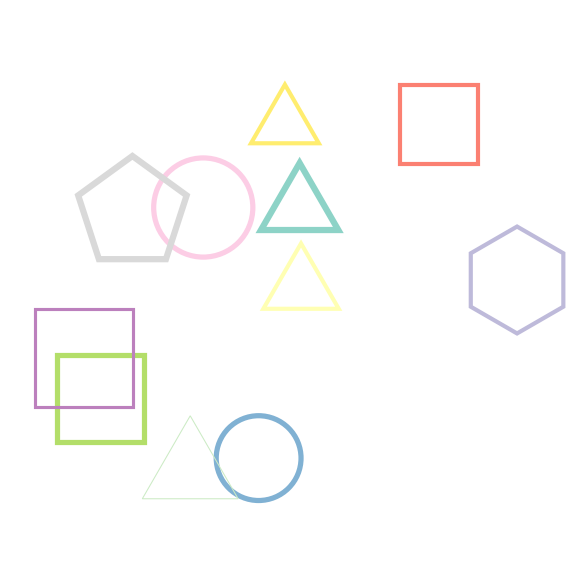[{"shape": "triangle", "thickness": 3, "radius": 0.39, "center": [0.519, 0.639]}, {"shape": "triangle", "thickness": 2, "radius": 0.38, "center": [0.521, 0.502]}, {"shape": "hexagon", "thickness": 2, "radius": 0.46, "center": [0.895, 0.514]}, {"shape": "square", "thickness": 2, "radius": 0.34, "center": [0.761, 0.783]}, {"shape": "circle", "thickness": 2.5, "radius": 0.37, "center": [0.448, 0.206]}, {"shape": "square", "thickness": 2.5, "radius": 0.37, "center": [0.174, 0.309]}, {"shape": "circle", "thickness": 2.5, "radius": 0.43, "center": [0.352, 0.64]}, {"shape": "pentagon", "thickness": 3, "radius": 0.49, "center": [0.229, 0.63]}, {"shape": "square", "thickness": 1.5, "radius": 0.42, "center": [0.146, 0.379]}, {"shape": "triangle", "thickness": 0.5, "radius": 0.48, "center": [0.329, 0.183]}, {"shape": "triangle", "thickness": 2, "radius": 0.34, "center": [0.493, 0.785]}]